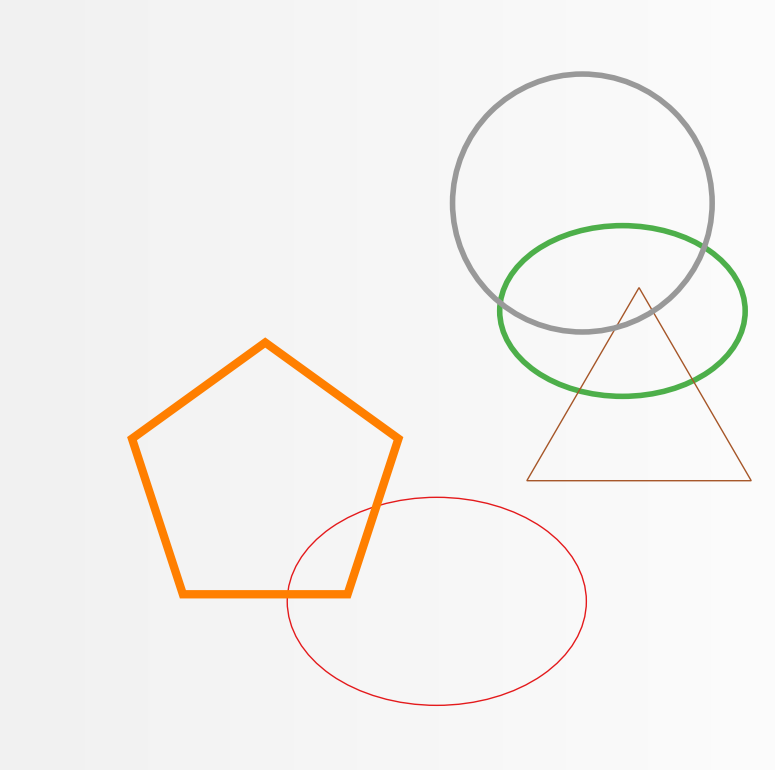[{"shape": "oval", "thickness": 0.5, "radius": 0.96, "center": [0.564, 0.219]}, {"shape": "oval", "thickness": 2, "radius": 0.79, "center": [0.803, 0.596]}, {"shape": "pentagon", "thickness": 3, "radius": 0.9, "center": [0.342, 0.374]}, {"shape": "triangle", "thickness": 0.5, "radius": 0.84, "center": [0.825, 0.459]}, {"shape": "circle", "thickness": 2, "radius": 0.84, "center": [0.751, 0.736]}]